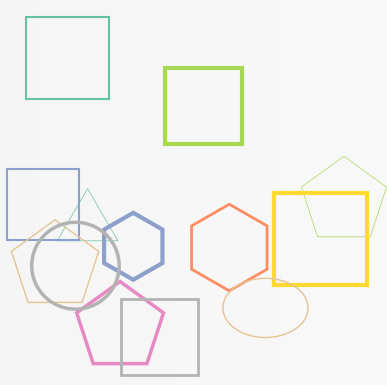[{"shape": "triangle", "thickness": 0.5, "radius": 0.45, "center": [0.226, 0.42]}, {"shape": "square", "thickness": 1.5, "radius": 0.53, "center": [0.175, 0.849]}, {"shape": "hexagon", "thickness": 2, "radius": 0.56, "center": [0.592, 0.357]}, {"shape": "hexagon", "thickness": 3, "radius": 0.43, "center": [0.344, 0.36]}, {"shape": "square", "thickness": 1.5, "radius": 0.46, "center": [0.111, 0.469]}, {"shape": "pentagon", "thickness": 2.5, "radius": 0.59, "center": [0.31, 0.151]}, {"shape": "pentagon", "thickness": 0.5, "radius": 0.58, "center": [0.888, 0.478]}, {"shape": "square", "thickness": 3, "radius": 0.49, "center": [0.525, 0.725]}, {"shape": "square", "thickness": 3, "radius": 0.6, "center": [0.828, 0.38]}, {"shape": "oval", "thickness": 1, "radius": 0.55, "center": [0.685, 0.2]}, {"shape": "pentagon", "thickness": 1, "radius": 0.59, "center": [0.142, 0.31]}, {"shape": "square", "thickness": 2, "radius": 0.5, "center": [0.411, 0.125]}, {"shape": "circle", "thickness": 2.5, "radius": 0.56, "center": [0.195, 0.31]}]